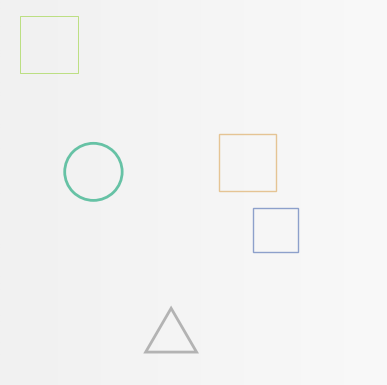[{"shape": "circle", "thickness": 2, "radius": 0.37, "center": [0.241, 0.554]}, {"shape": "square", "thickness": 1, "radius": 0.29, "center": [0.711, 0.403]}, {"shape": "square", "thickness": 0.5, "radius": 0.37, "center": [0.126, 0.883]}, {"shape": "square", "thickness": 1, "radius": 0.37, "center": [0.638, 0.578]}, {"shape": "triangle", "thickness": 2, "radius": 0.38, "center": [0.442, 0.123]}]